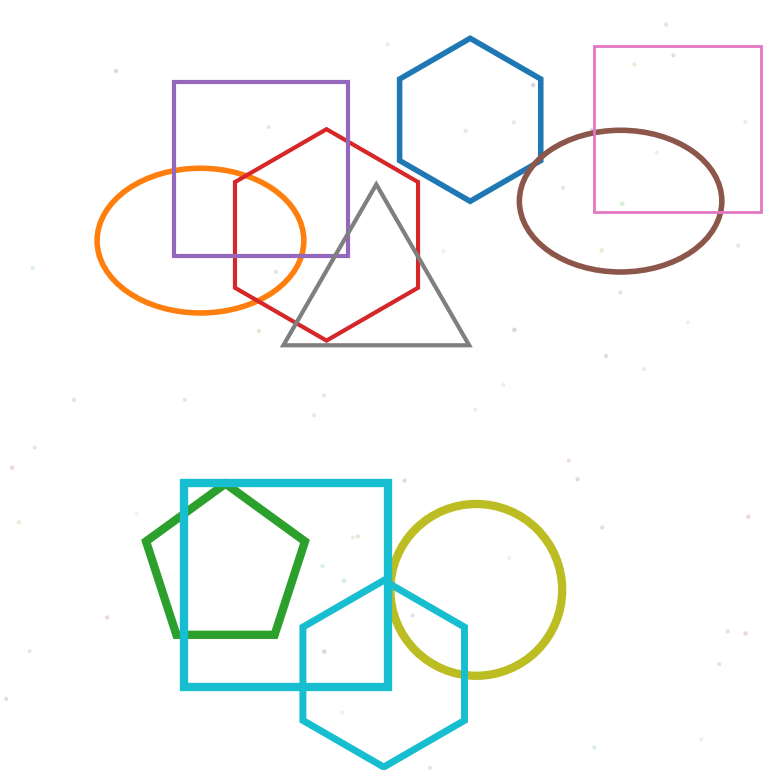[{"shape": "hexagon", "thickness": 2, "radius": 0.53, "center": [0.611, 0.844]}, {"shape": "oval", "thickness": 2, "radius": 0.67, "center": [0.26, 0.688]}, {"shape": "pentagon", "thickness": 3, "radius": 0.54, "center": [0.293, 0.263]}, {"shape": "hexagon", "thickness": 1.5, "radius": 0.69, "center": [0.424, 0.695]}, {"shape": "square", "thickness": 1.5, "radius": 0.57, "center": [0.339, 0.78]}, {"shape": "oval", "thickness": 2, "radius": 0.66, "center": [0.806, 0.739]}, {"shape": "square", "thickness": 1, "radius": 0.54, "center": [0.88, 0.832]}, {"shape": "triangle", "thickness": 1.5, "radius": 0.7, "center": [0.489, 0.621]}, {"shape": "circle", "thickness": 3, "radius": 0.56, "center": [0.619, 0.234]}, {"shape": "square", "thickness": 3, "radius": 0.66, "center": [0.372, 0.24]}, {"shape": "hexagon", "thickness": 2.5, "radius": 0.61, "center": [0.498, 0.125]}]